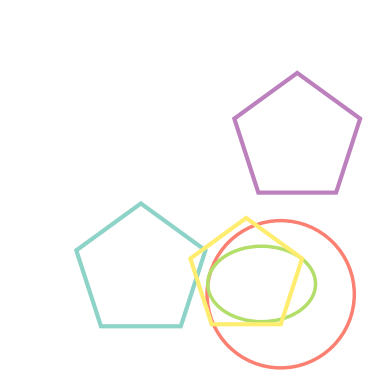[{"shape": "pentagon", "thickness": 3, "radius": 0.88, "center": [0.366, 0.295]}, {"shape": "circle", "thickness": 2.5, "radius": 0.96, "center": [0.729, 0.236]}, {"shape": "oval", "thickness": 2.5, "radius": 0.7, "center": [0.68, 0.262]}, {"shape": "pentagon", "thickness": 3, "radius": 0.86, "center": [0.772, 0.639]}, {"shape": "pentagon", "thickness": 3, "radius": 0.76, "center": [0.64, 0.281]}]